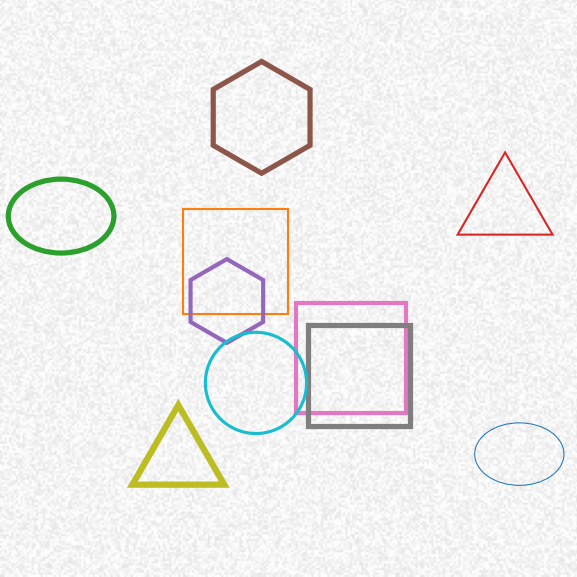[{"shape": "oval", "thickness": 0.5, "radius": 0.39, "center": [0.899, 0.213]}, {"shape": "square", "thickness": 1, "radius": 0.45, "center": [0.408, 0.546]}, {"shape": "oval", "thickness": 2.5, "radius": 0.46, "center": [0.106, 0.625]}, {"shape": "triangle", "thickness": 1, "radius": 0.47, "center": [0.875, 0.64]}, {"shape": "hexagon", "thickness": 2, "radius": 0.36, "center": [0.393, 0.478]}, {"shape": "hexagon", "thickness": 2.5, "radius": 0.48, "center": [0.453, 0.796]}, {"shape": "square", "thickness": 2, "radius": 0.48, "center": [0.608, 0.379]}, {"shape": "square", "thickness": 2.5, "radius": 0.44, "center": [0.621, 0.349]}, {"shape": "triangle", "thickness": 3, "radius": 0.46, "center": [0.309, 0.206]}, {"shape": "circle", "thickness": 1.5, "radius": 0.44, "center": [0.443, 0.336]}]